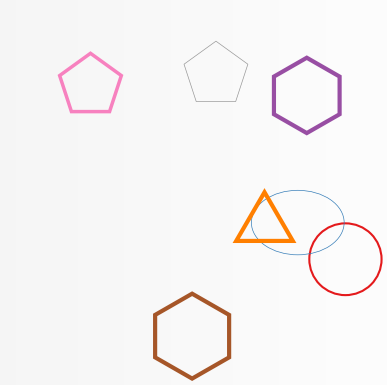[{"shape": "circle", "thickness": 1.5, "radius": 0.47, "center": [0.891, 0.327]}, {"shape": "oval", "thickness": 0.5, "radius": 0.6, "center": [0.768, 0.422]}, {"shape": "hexagon", "thickness": 3, "radius": 0.49, "center": [0.792, 0.752]}, {"shape": "triangle", "thickness": 3, "radius": 0.42, "center": [0.683, 0.416]}, {"shape": "hexagon", "thickness": 3, "radius": 0.55, "center": [0.496, 0.127]}, {"shape": "pentagon", "thickness": 2.5, "radius": 0.42, "center": [0.234, 0.778]}, {"shape": "pentagon", "thickness": 0.5, "radius": 0.43, "center": [0.557, 0.806]}]